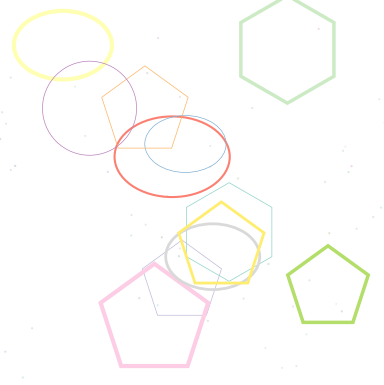[{"shape": "hexagon", "thickness": 0.5, "radius": 0.64, "center": [0.595, 0.397]}, {"shape": "oval", "thickness": 3, "radius": 0.64, "center": [0.163, 0.883]}, {"shape": "pentagon", "thickness": 0.5, "radius": 0.54, "center": [0.473, 0.269]}, {"shape": "oval", "thickness": 1.5, "radius": 0.75, "center": [0.447, 0.593]}, {"shape": "oval", "thickness": 0.5, "radius": 0.53, "center": [0.482, 0.626]}, {"shape": "pentagon", "thickness": 0.5, "radius": 0.59, "center": [0.376, 0.711]}, {"shape": "pentagon", "thickness": 2.5, "radius": 0.55, "center": [0.852, 0.252]}, {"shape": "pentagon", "thickness": 3, "radius": 0.73, "center": [0.401, 0.168]}, {"shape": "oval", "thickness": 2, "radius": 0.61, "center": [0.553, 0.333]}, {"shape": "circle", "thickness": 0.5, "radius": 0.61, "center": [0.233, 0.719]}, {"shape": "hexagon", "thickness": 2.5, "radius": 0.7, "center": [0.746, 0.872]}, {"shape": "pentagon", "thickness": 2, "radius": 0.58, "center": [0.575, 0.359]}]